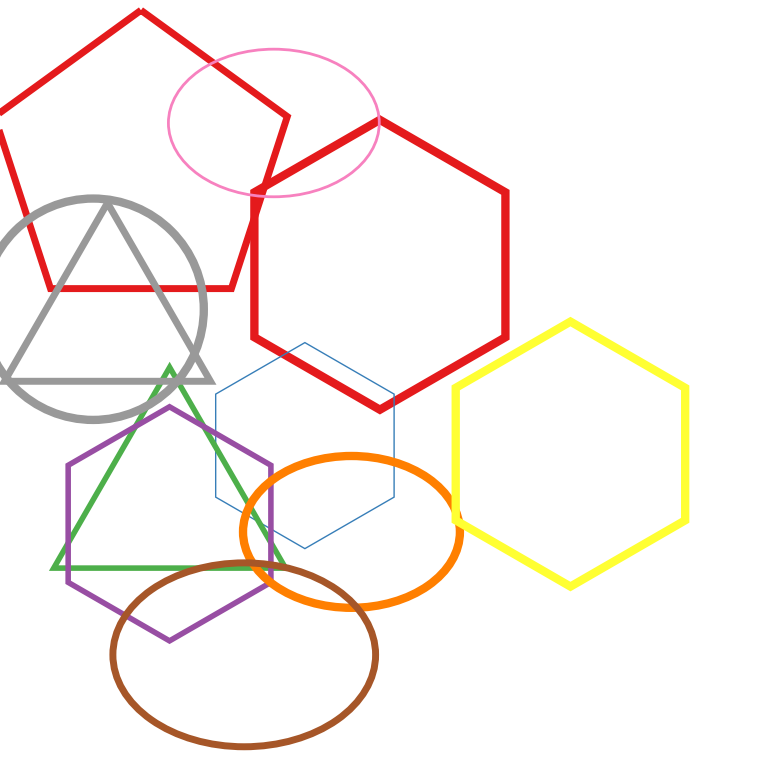[{"shape": "pentagon", "thickness": 2.5, "radius": 1.0, "center": [0.183, 0.787]}, {"shape": "hexagon", "thickness": 3, "radius": 0.94, "center": [0.493, 0.656]}, {"shape": "hexagon", "thickness": 0.5, "radius": 0.67, "center": [0.396, 0.421]}, {"shape": "triangle", "thickness": 2, "radius": 0.87, "center": [0.22, 0.349]}, {"shape": "hexagon", "thickness": 2, "radius": 0.76, "center": [0.22, 0.32]}, {"shape": "oval", "thickness": 3, "radius": 0.7, "center": [0.456, 0.309]}, {"shape": "hexagon", "thickness": 3, "radius": 0.86, "center": [0.741, 0.41]}, {"shape": "oval", "thickness": 2.5, "radius": 0.85, "center": [0.317, 0.15]}, {"shape": "oval", "thickness": 1, "radius": 0.68, "center": [0.356, 0.84]}, {"shape": "circle", "thickness": 3, "radius": 0.72, "center": [0.121, 0.598]}, {"shape": "triangle", "thickness": 2.5, "radius": 0.77, "center": [0.14, 0.582]}]